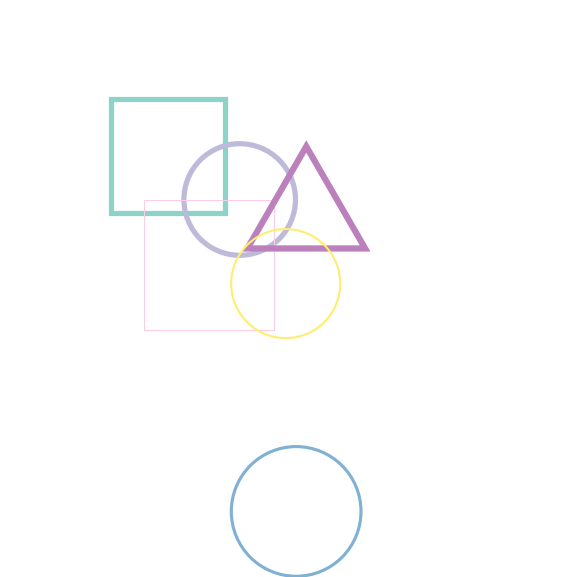[{"shape": "square", "thickness": 2.5, "radius": 0.5, "center": [0.291, 0.729]}, {"shape": "circle", "thickness": 2.5, "radius": 0.48, "center": [0.415, 0.654]}, {"shape": "circle", "thickness": 1.5, "radius": 0.56, "center": [0.513, 0.114]}, {"shape": "square", "thickness": 0.5, "radius": 0.56, "center": [0.362, 0.54]}, {"shape": "triangle", "thickness": 3, "radius": 0.59, "center": [0.53, 0.628]}, {"shape": "circle", "thickness": 1, "radius": 0.47, "center": [0.495, 0.508]}]